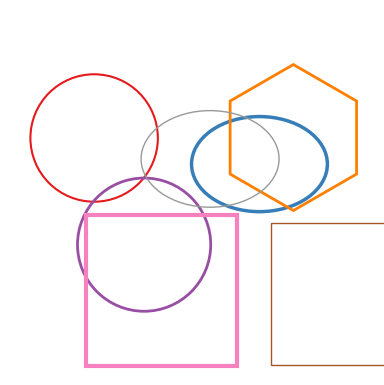[{"shape": "circle", "thickness": 1.5, "radius": 0.83, "center": [0.244, 0.642]}, {"shape": "oval", "thickness": 2.5, "radius": 0.88, "center": [0.674, 0.574]}, {"shape": "circle", "thickness": 2, "radius": 0.87, "center": [0.374, 0.365]}, {"shape": "hexagon", "thickness": 2, "radius": 0.95, "center": [0.762, 0.643]}, {"shape": "square", "thickness": 1, "radius": 0.92, "center": [0.887, 0.236]}, {"shape": "square", "thickness": 3, "radius": 0.98, "center": [0.419, 0.246]}, {"shape": "oval", "thickness": 1, "radius": 0.9, "center": [0.546, 0.587]}]